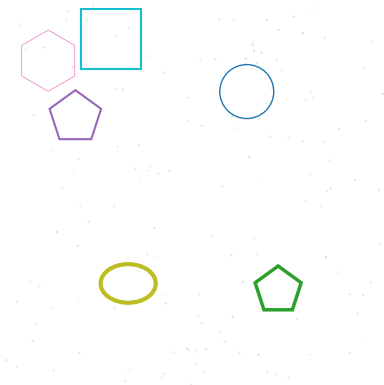[{"shape": "circle", "thickness": 1, "radius": 0.35, "center": [0.641, 0.762]}, {"shape": "pentagon", "thickness": 2.5, "radius": 0.31, "center": [0.722, 0.246]}, {"shape": "pentagon", "thickness": 1.5, "radius": 0.35, "center": [0.196, 0.695]}, {"shape": "hexagon", "thickness": 0.5, "radius": 0.4, "center": [0.125, 0.842]}, {"shape": "oval", "thickness": 3, "radius": 0.36, "center": [0.333, 0.264]}, {"shape": "square", "thickness": 1.5, "radius": 0.39, "center": [0.288, 0.899]}]